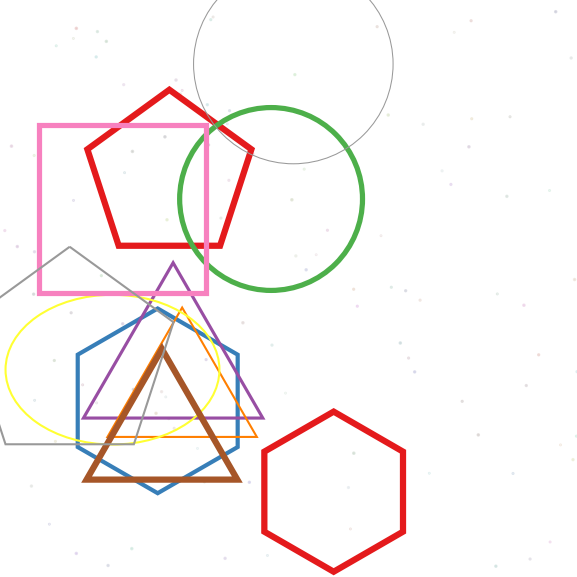[{"shape": "hexagon", "thickness": 3, "radius": 0.69, "center": [0.578, 0.148]}, {"shape": "pentagon", "thickness": 3, "radius": 0.75, "center": [0.293, 0.694]}, {"shape": "hexagon", "thickness": 2, "radius": 0.8, "center": [0.273, 0.305]}, {"shape": "circle", "thickness": 2.5, "radius": 0.79, "center": [0.469, 0.655]}, {"shape": "triangle", "thickness": 1.5, "radius": 0.9, "center": [0.3, 0.365]}, {"shape": "triangle", "thickness": 1, "radius": 0.75, "center": [0.315, 0.317]}, {"shape": "oval", "thickness": 1, "radius": 0.93, "center": [0.195, 0.359]}, {"shape": "triangle", "thickness": 3, "radius": 0.75, "center": [0.28, 0.244]}, {"shape": "square", "thickness": 2.5, "radius": 0.72, "center": [0.212, 0.637]}, {"shape": "pentagon", "thickness": 1, "radius": 0.95, "center": [0.121, 0.383]}, {"shape": "circle", "thickness": 0.5, "radius": 0.86, "center": [0.508, 0.888]}]